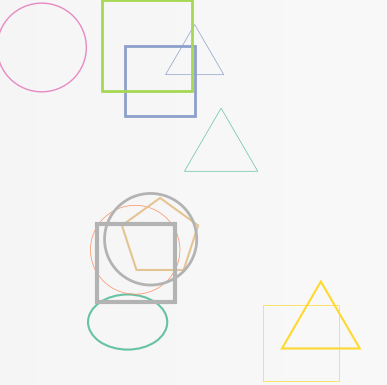[{"shape": "oval", "thickness": 1.5, "radius": 0.51, "center": [0.329, 0.164]}, {"shape": "triangle", "thickness": 0.5, "radius": 0.55, "center": [0.571, 0.61]}, {"shape": "circle", "thickness": 0.5, "radius": 0.58, "center": [0.349, 0.351]}, {"shape": "triangle", "thickness": 0.5, "radius": 0.43, "center": [0.502, 0.849]}, {"shape": "square", "thickness": 2, "radius": 0.45, "center": [0.412, 0.79]}, {"shape": "circle", "thickness": 1, "radius": 0.58, "center": [0.108, 0.877]}, {"shape": "square", "thickness": 2, "radius": 0.59, "center": [0.379, 0.882]}, {"shape": "square", "thickness": 0.5, "radius": 0.49, "center": [0.777, 0.11]}, {"shape": "triangle", "thickness": 1.5, "radius": 0.58, "center": [0.828, 0.153]}, {"shape": "pentagon", "thickness": 1.5, "radius": 0.52, "center": [0.413, 0.382]}, {"shape": "circle", "thickness": 2, "radius": 0.59, "center": [0.389, 0.379]}, {"shape": "square", "thickness": 3, "radius": 0.51, "center": [0.351, 0.317]}]